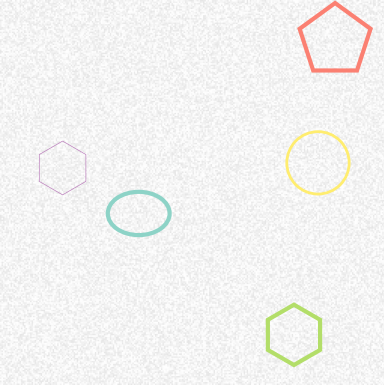[{"shape": "oval", "thickness": 3, "radius": 0.4, "center": [0.36, 0.446]}, {"shape": "pentagon", "thickness": 3, "radius": 0.48, "center": [0.87, 0.895]}, {"shape": "hexagon", "thickness": 3, "radius": 0.39, "center": [0.764, 0.13]}, {"shape": "hexagon", "thickness": 0.5, "radius": 0.35, "center": [0.163, 0.564]}, {"shape": "circle", "thickness": 2, "radius": 0.41, "center": [0.826, 0.577]}]